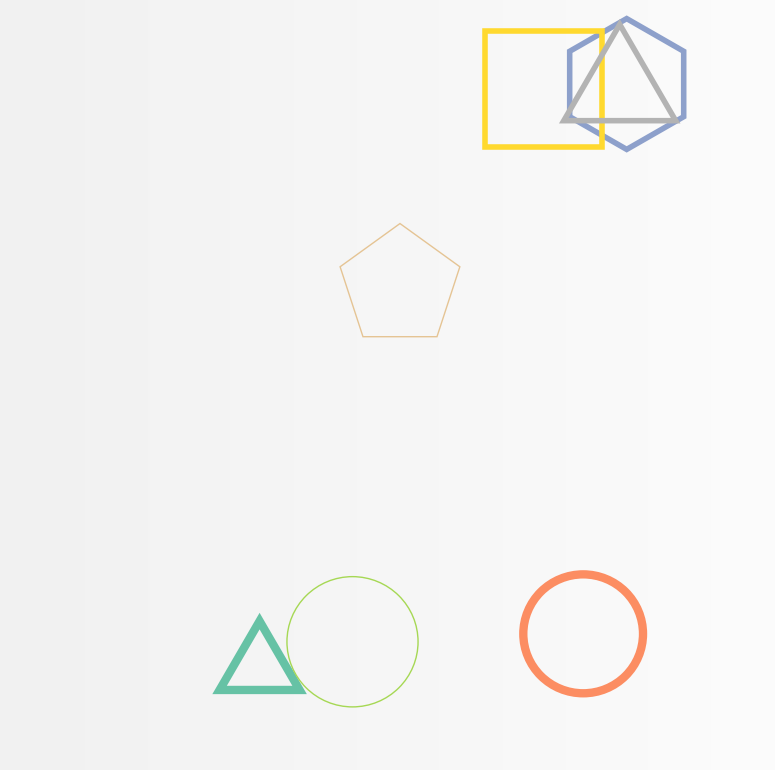[{"shape": "triangle", "thickness": 3, "radius": 0.3, "center": [0.335, 0.134]}, {"shape": "circle", "thickness": 3, "radius": 0.39, "center": [0.752, 0.177]}, {"shape": "hexagon", "thickness": 2, "radius": 0.42, "center": [0.809, 0.891]}, {"shape": "circle", "thickness": 0.5, "radius": 0.42, "center": [0.455, 0.167]}, {"shape": "square", "thickness": 2, "radius": 0.38, "center": [0.701, 0.884]}, {"shape": "pentagon", "thickness": 0.5, "radius": 0.41, "center": [0.516, 0.628]}, {"shape": "triangle", "thickness": 2, "radius": 0.42, "center": [0.8, 0.885]}]